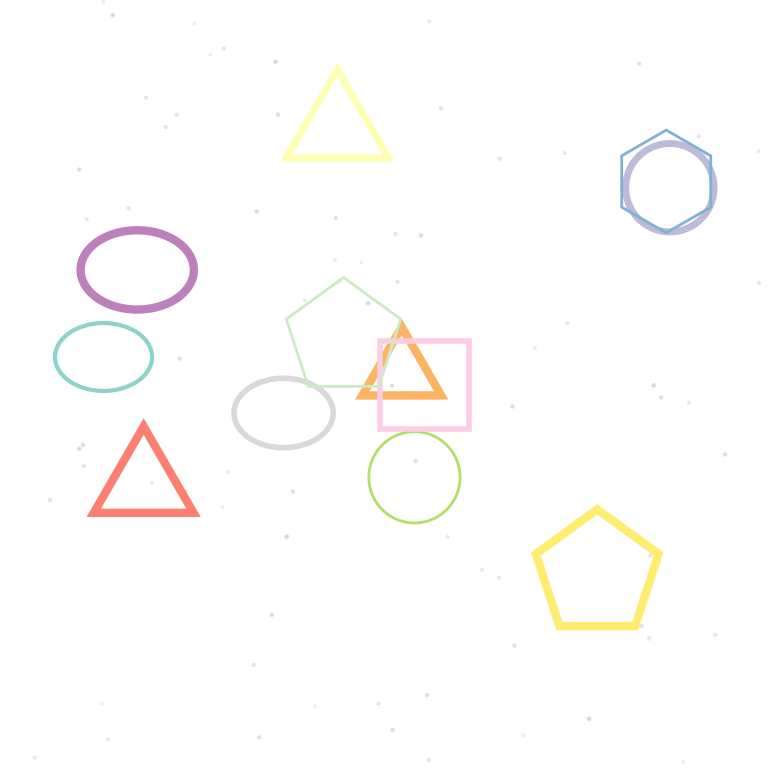[{"shape": "oval", "thickness": 1.5, "radius": 0.32, "center": [0.134, 0.536]}, {"shape": "triangle", "thickness": 2.5, "radius": 0.38, "center": [0.438, 0.833]}, {"shape": "circle", "thickness": 2.5, "radius": 0.29, "center": [0.87, 0.756]}, {"shape": "triangle", "thickness": 3, "radius": 0.37, "center": [0.187, 0.371]}, {"shape": "hexagon", "thickness": 1, "radius": 0.33, "center": [0.865, 0.764]}, {"shape": "triangle", "thickness": 3, "radius": 0.3, "center": [0.522, 0.516]}, {"shape": "circle", "thickness": 1, "radius": 0.3, "center": [0.538, 0.38]}, {"shape": "square", "thickness": 2, "radius": 0.29, "center": [0.551, 0.5]}, {"shape": "oval", "thickness": 2, "radius": 0.32, "center": [0.368, 0.464]}, {"shape": "oval", "thickness": 3, "radius": 0.37, "center": [0.178, 0.649]}, {"shape": "pentagon", "thickness": 1, "radius": 0.39, "center": [0.446, 0.561]}, {"shape": "pentagon", "thickness": 3, "radius": 0.42, "center": [0.776, 0.255]}]